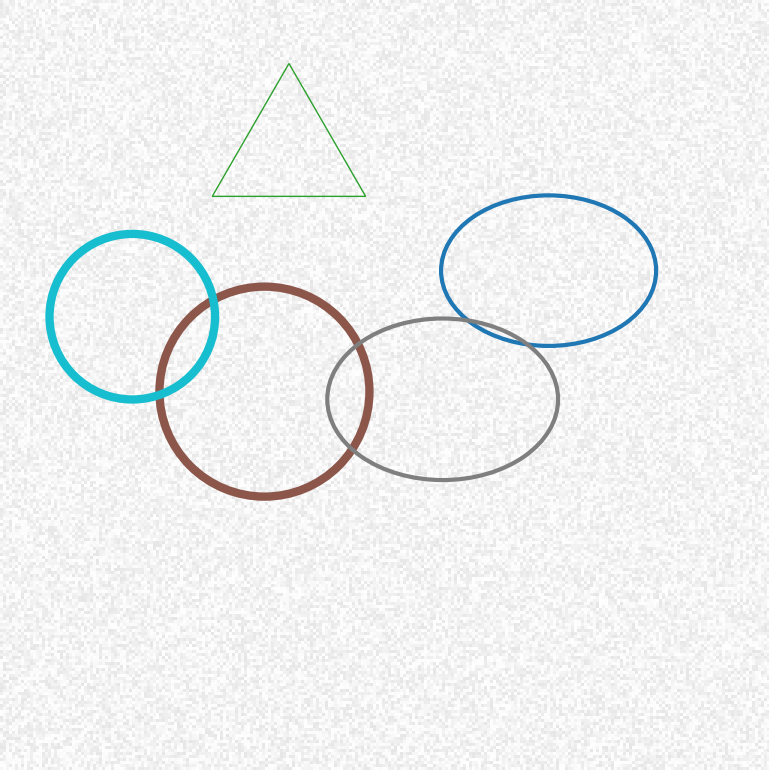[{"shape": "oval", "thickness": 1.5, "radius": 0.7, "center": [0.712, 0.649]}, {"shape": "triangle", "thickness": 0.5, "radius": 0.58, "center": [0.375, 0.802]}, {"shape": "circle", "thickness": 3, "radius": 0.68, "center": [0.343, 0.491]}, {"shape": "oval", "thickness": 1.5, "radius": 0.75, "center": [0.575, 0.481]}, {"shape": "circle", "thickness": 3, "radius": 0.54, "center": [0.172, 0.589]}]